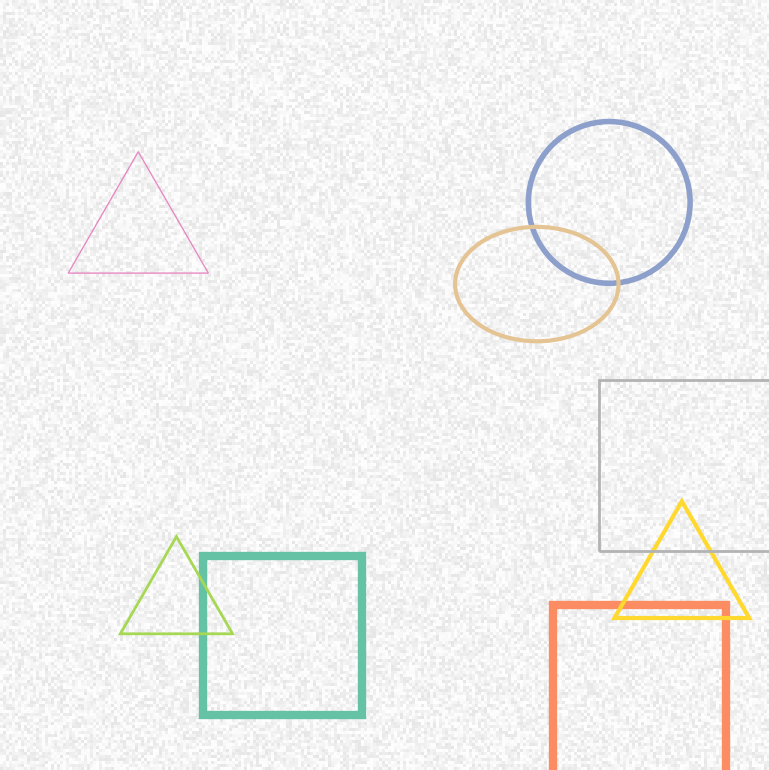[{"shape": "square", "thickness": 3, "radius": 0.52, "center": [0.366, 0.175]}, {"shape": "square", "thickness": 3, "radius": 0.56, "center": [0.83, 0.102]}, {"shape": "circle", "thickness": 2, "radius": 0.53, "center": [0.791, 0.737]}, {"shape": "triangle", "thickness": 0.5, "radius": 0.53, "center": [0.18, 0.698]}, {"shape": "triangle", "thickness": 1, "radius": 0.42, "center": [0.229, 0.219]}, {"shape": "triangle", "thickness": 1.5, "radius": 0.51, "center": [0.886, 0.248]}, {"shape": "oval", "thickness": 1.5, "radius": 0.53, "center": [0.697, 0.631]}, {"shape": "square", "thickness": 1, "radius": 0.56, "center": [0.889, 0.396]}]